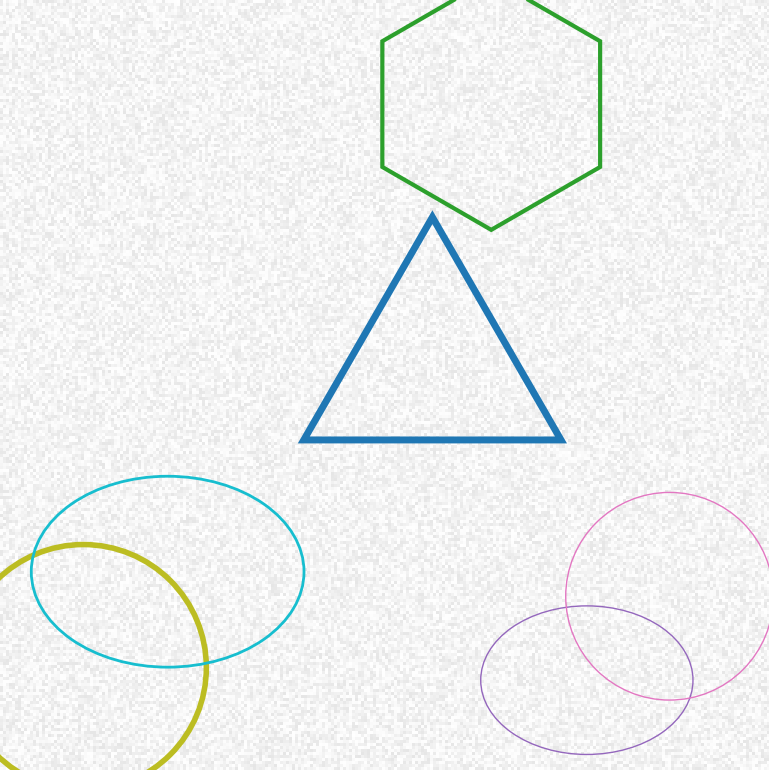[{"shape": "triangle", "thickness": 2.5, "radius": 0.96, "center": [0.562, 0.525]}, {"shape": "hexagon", "thickness": 1.5, "radius": 0.82, "center": [0.638, 0.865]}, {"shape": "oval", "thickness": 0.5, "radius": 0.69, "center": [0.762, 0.117]}, {"shape": "circle", "thickness": 0.5, "radius": 0.67, "center": [0.87, 0.226]}, {"shape": "circle", "thickness": 2, "radius": 0.8, "center": [0.108, 0.133]}, {"shape": "oval", "thickness": 1, "radius": 0.89, "center": [0.218, 0.258]}]